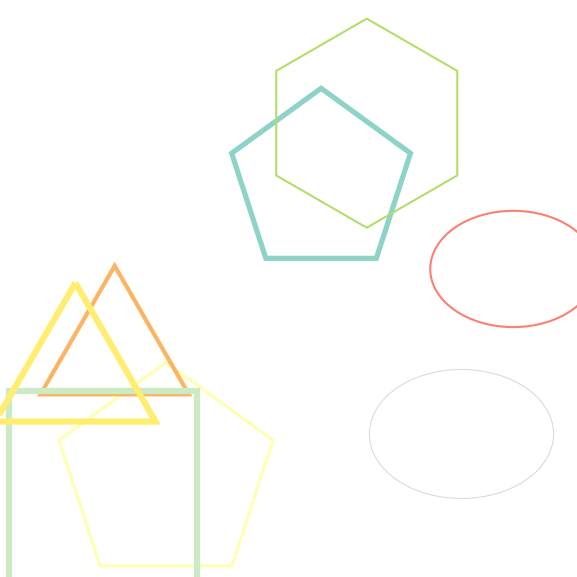[{"shape": "pentagon", "thickness": 2.5, "radius": 0.81, "center": [0.556, 0.683]}, {"shape": "pentagon", "thickness": 1.5, "radius": 0.97, "center": [0.287, 0.177]}, {"shape": "oval", "thickness": 1, "radius": 0.72, "center": [0.889, 0.533]}, {"shape": "triangle", "thickness": 2, "radius": 0.74, "center": [0.199, 0.39]}, {"shape": "hexagon", "thickness": 1, "radius": 0.91, "center": [0.635, 0.786]}, {"shape": "oval", "thickness": 0.5, "radius": 0.8, "center": [0.799, 0.248]}, {"shape": "square", "thickness": 3, "radius": 0.81, "center": [0.179, 0.158]}, {"shape": "triangle", "thickness": 3, "radius": 0.8, "center": [0.131, 0.349]}]